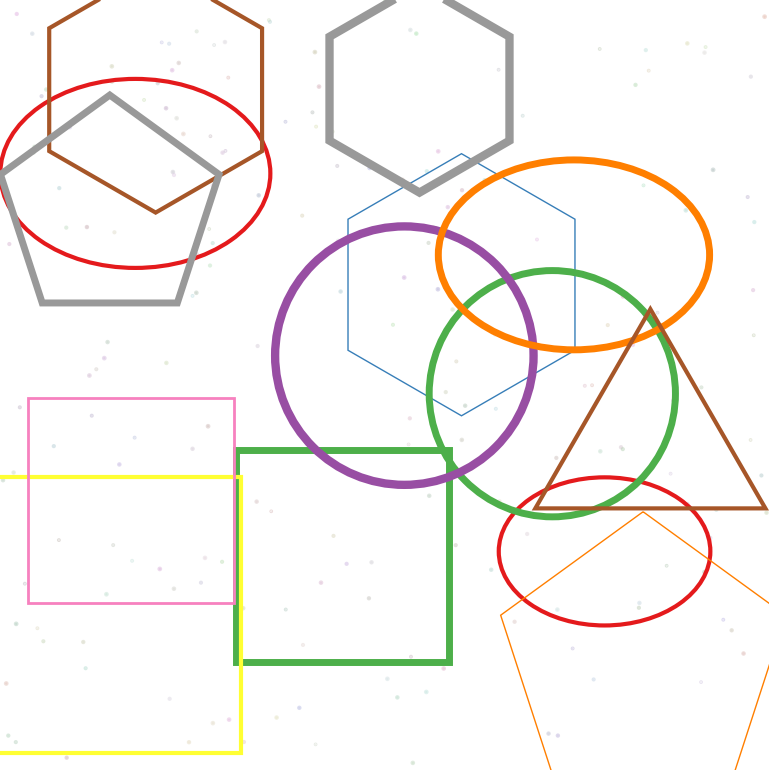[{"shape": "oval", "thickness": 1.5, "radius": 0.88, "center": [0.176, 0.775]}, {"shape": "oval", "thickness": 1.5, "radius": 0.69, "center": [0.785, 0.284]}, {"shape": "hexagon", "thickness": 0.5, "radius": 0.85, "center": [0.599, 0.63]}, {"shape": "square", "thickness": 2.5, "radius": 0.69, "center": [0.445, 0.278]}, {"shape": "circle", "thickness": 2.5, "radius": 0.8, "center": [0.717, 0.489]}, {"shape": "circle", "thickness": 3, "radius": 0.84, "center": [0.525, 0.538]}, {"shape": "oval", "thickness": 2.5, "radius": 0.88, "center": [0.745, 0.669]}, {"shape": "pentagon", "thickness": 0.5, "radius": 0.97, "center": [0.835, 0.141]}, {"shape": "square", "thickness": 1.5, "radius": 0.89, "center": [0.134, 0.202]}, {"shape": "hexagon", "thickness": 1.5, "radius": 0.8, "center": [0.202, 0.884]}, {"shape": "triangle", "thickness": 1.5, "radius": 0.86, "center": [0.845, 0.426]}, {"shape": "square", "thickness": 1, "radius": 0.67, "center": [0.17, 0.35]}, {"shape": "hexagon", "thickness": 3, "radius": 0.67, "center": [0.545, 0.885]}, {"shape": "pentagon", "thickness": 2.5, "radius": 0.75, "center": [0.143, 0.727]}]